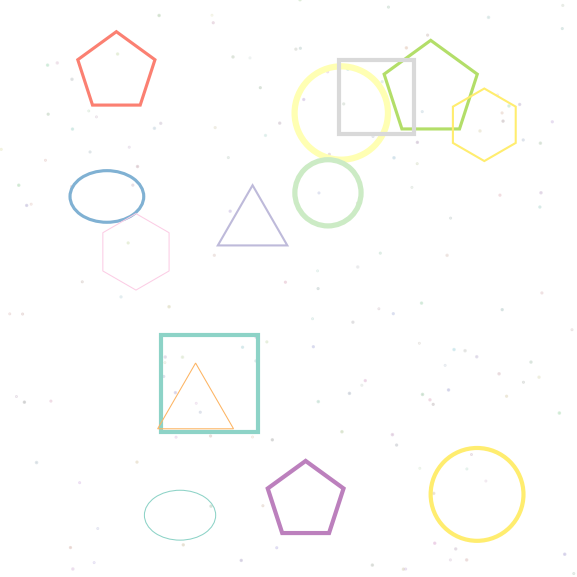[{"shape": "square", "thickness": 2, "radius": 0.42, "center": [0.362, 0.335]}, {"shape": "oval", "thickness": 0.5, "radius": 0.31, "center": [0.312, 0.107]}, {"shape": "circle", "thickness": 3, "radius": 0.4, "center": [0.591, 0.803]}, {"shape": "triangle", "thickness": 1, "radius": 0.35, "center": [0.437, 0.609]}, {"shape": "pentagon", "thickness": 1.5, "radius": 0.35, "center": [0.202, 0.874]}, {"shape": "oval", "thickness": 1.5, "radius": 0.32, "center": [0.185, 0.659]}, {"shape": "triangle", "thickness": 0.5, "radius": 0.38, "center": [0.339, 0.295]}, {"shape": "pentagon", "thickness": 1.5, "radius": 0.42, "center": [0.746, 0.844]}, {"shape": "hexagon", "thickness": 0.5, "radius": 0.33, "center": [0.235, 0.563]}, {"shape": "square", "thickness": 2, "radius": 0.32, "center": [0.652, 0.831]}, {"shape": "pentagon", "thickness": 2, "radius": 0.35, "center": [0.529, 0.132]}, {"shape": "circle", "thickness": 2.5, "radius": 0.29, "center": [0.568, 0.665]}, {"shape": "hexagon", "thickness": 1, "radius": 0.31, "center": [0.839, 0.783]}, {"shape": "circle", "thickness": 2, "radius": 0.4, "center": [0.826, 0.143]}]